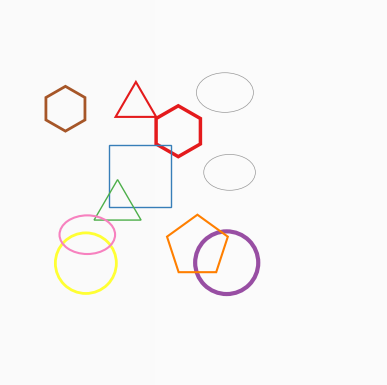[{"shape": "hexagon", "thickness": 2.5, "radius": 0.33, "center": [0.46, 0.659]}, {"shape": "triangle", "thickness": 1.5, "radius": 0.3, "center": [0.351, 0.727]}, {"shape": "square", "thickness": 1, "radius": 0.4, "center": [0.362, 0.543]}, {"shape": "triangle", "thickness": 1, "radius": 0.35, "center": [0.303, 0.463]}, {"shape": "circle", "thickness": 3, "radius": 0.41, "center": [0.585, 0.318]}, {"shape": "pentagon", "thickness": 1.5, "radius": 0.41, "center": [0.509, 0.36]}, {"shape": "circle", "thickness": 2, "radius": 0.39, "center": [0.222, 0.316]}, {"shape": "hexagon", "thickness": 2, "radius": 0.29, "center": [0.169, 0.718]}, {"shape": "oval", "thickness": 1.5, "radius": 0.36, "center": [0.225, 0.39]}, {"shape": "oval", "thickness": 0.5, "radius": 0.33, "center": [0.592, 0.552]}, {"shape": "oval", "thickness": 0.5, "radius": 0.37, "center": [0.58, 0.76]}]